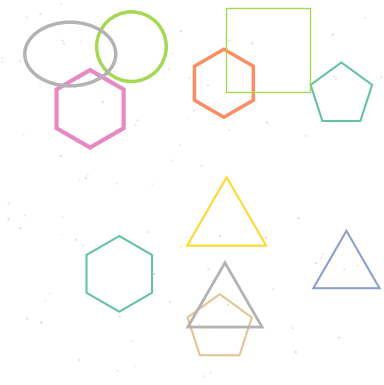[{"shape": "pentagon", "thickness": 1.5, "radius": 0.42, "center": [0.887, 0.754]}, {"shape": "hexagon", "thickness": 1.5, "radius": 0.49, "center": [0.31, 0.289]}, {"shape": "hexagon", "thickness": 2.5, "radius": 0.44, "center": [0.582, 0.784]}, {"shape": "triangle", "thickness": 1.5, "radius": 0.5, "center": [0.9, 0.301]}, {"shape": "hexagon", "thickness": 3, "radius": 0.5, "center": [0.234, 0.717]}, {"shape": "square", "thickness": 1, "radius": 0.55, "center": [0.695, 0.869]}, {"shape": "circle", "thickness": 2.5, "radius": 0.45, "center": [0.341, 0.879]}, {"shape": "triangle", "thickness": 1.5, "radius": 0.59, "center": [0.589, 0.421]}, {"shape": "pentagon", "thickness": 1.5, "radius": 0.44, "center": [0.571, 0.148]}, {"shape": "triangle", "thickness": 2, "radius": 0.56, "center": [0.584, 0.206]}, {"shape": "oval", "thickness": 2.5, "radius": 0.59, "center": [0.182, 0.86]}]